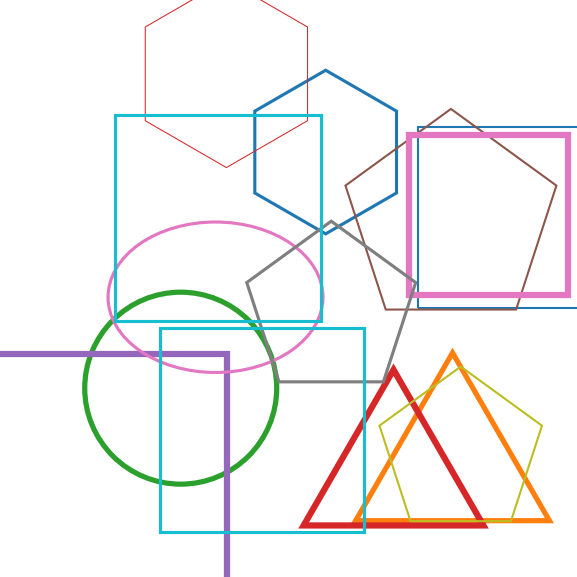[{"shape": "square", "thickness": 1, "radius": 0.79, "center": [0.881, 0.622]}, {"shape": "hexagon", "thickness": 1.5, "radius": 0.71, "center": [0.564, 0.736]}, {"shape": "triangle", "thickness": 2.5, "radius": 0.97, "center": [0.784, 0.194]}, {"shape": "circle", "thickness": 2.5, "radius": 0.83, "center": [0.313, 0.327]}, {"shape": "hexagon", "thickness": 0.5, "radius": 0.81, "center": [0.392, 0.871]}, {"shape": "triangle", "thickness": 3, "radius": 0.9, "center": [0.681, 0.179]}, {"shape": "square", "thickness": 3, "radius": 0.99, "center": [0.194, 0.189]}, {"shape": "pentagon", "thickness": 1, "radius": 0.96, "center": [0.781, 0.618]}, {"shape": "oval", "thickness": 1.5, "radius": 0.93, "center": [0.373, 0.484]}, {"shape": "square", "thickness": 3, "radius": 0.69, "center": [0.845, 0.627]}, {"shape": "pentagon", "thickness": 1.5, "radius": 0.77, "center": [0.574, 0.462]}, {"shape": "pentagon", "thickness": 1, "radius": 0.74, "center": [0.798, 0.216]}, {"shape": "square", "thickness": 1.5, "radius": 0.89, "center": [0.378, 0.622]}, {"shape": "square", "thickness": 1.5, "radius": 0.88, "center": [0.454, 0.255]}]